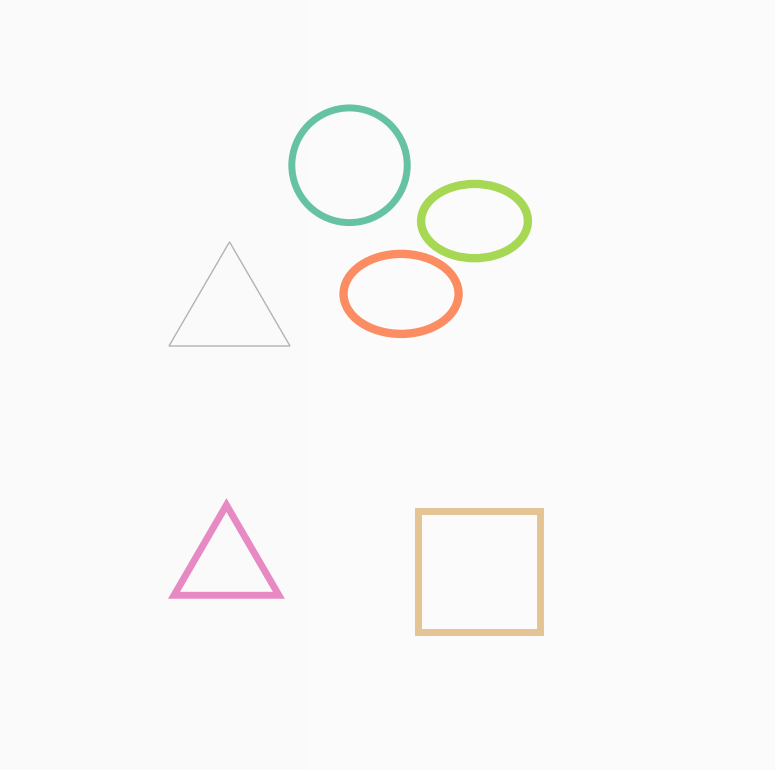[{"shape": "circle", "thickness": 2.5, "radius": 0.37, "center": [0.451, 0.785]}, {"shape": "oval", "thickness": 3, "radius": 0.37, "center": [0.518, 0.618]}, {"shape": "triangle", "thickness": 2.5, "radius": 0.39, "center": [0.292, 0.266]}, {"shape": "oval", "thickness": 3, "radius": 0.34, "center": [0.612, 0.713]}, {"shape": "square", "thickness": 2.5, "radius": 0.39, "center": [0.618, 0.257]}, {"shape": "triangle", "thickness": 0.5, "radius": 0.45, "center": [0.296, 0.596]}]